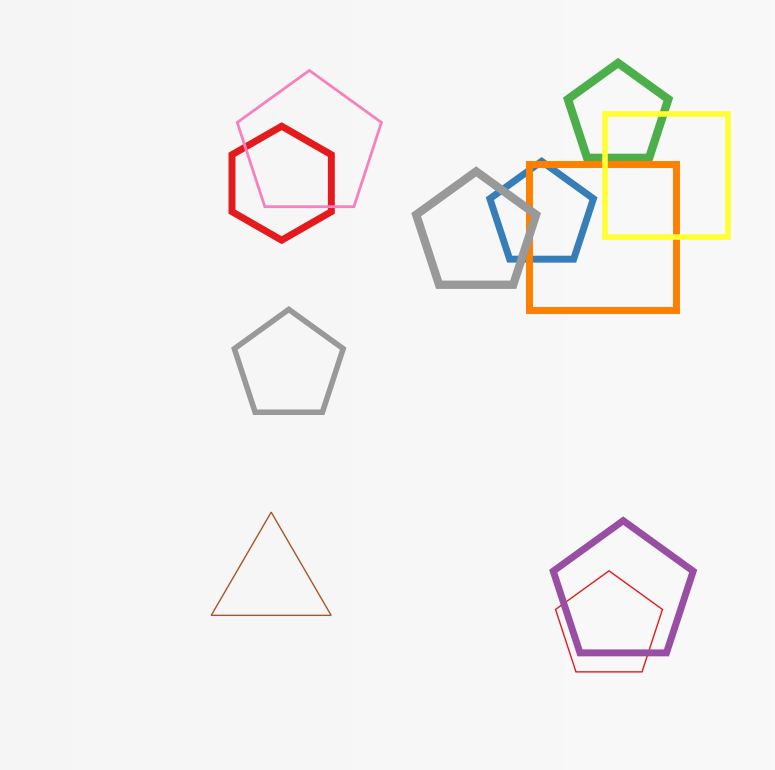[{"shape": "pentagon", "thickness": 0.5, "radius": 0.36, "center": [0.786, 0.186]}, {"shape": "hexagon", "thickness": 2.5, "radius": 0.37, "center": [0.363, 0.762]}, {"shape": "pentagon", "thickness": 2.5, "radius": 0.35, "center": [0.699, 0.72]}, {"shape": "pentagon", "thickness": 3, "radius": 0.34, "center": [0.798, 0.85]}, {"shape": "pentagon", "thickness": 2.5, "radius": 0.47, "center": [0.804, 0.229]}, {"shape": "square", "thickness": 2.5, "radius": 0.47, "center": [0.777, 0.693]}, {"shape": "square", "thickness": 2, "radius": 0.4, "center": [0.86, 0.772]}, {"shape": "triangle", "thickness": 0.5, "radius": 0.45, "center": [0.35, 0.246]}, {"shape": "pentagon", "thickness": 1, "radius": 0.49, "center": [0.399, 0.811]}, {"shape": "pentagon", "thickness": 2, "radius": 0.37, "center": [0.373, 0.524]}, {"shape": "pentagon", "thickness": 3, "radius": 0.41, "center": [0.614, 0.696]}]